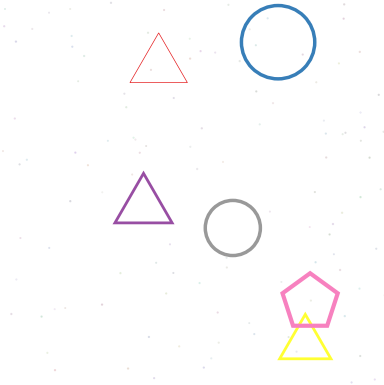[{"shape": "triangle", "thickness": 0.5, "radius": 0.43, "center": [0.412, 0.828]}, {"shape": "circle", "thickness": 2.5, "radius": 0.48, "center": [0.722, 0.89]}, {"shape": "triangle", "thickness": 2, "radius": 0.43, "center": [0.373, 0.464]}, {"shape": "triangle", "thickness": 2, "radius": 0.38, "center": [0.793, 0.107]}, {"shape": "pentagon", "thickness": 3, "radius": 0.38, "center": [0.806, 0.215]}, {"shape": "circle", "thickness": 2.5, "radius": 0.36, "center": [0.605, 0.408]}]